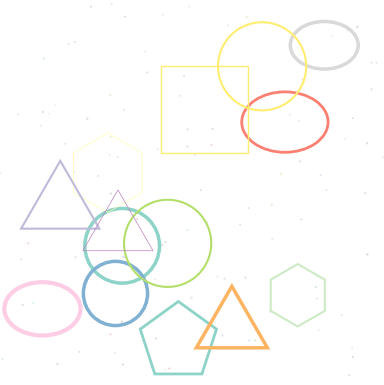[{"shape": "circle", "thickness": 2.5, "radius": 0.49, "center": [0.317, 0.362]}, {"shape": "pentagon", "thickness": 2, "radius": 0.52, "center": [0.463, 0.113]}, {"shape": "hexagon", "thickness": 0.5, "radius": 0.52, "center": [0.28, 0.551]}, {"shape": "triangle", "thickness": 1.5, "radius": 0.59, "center": [0.156, 0.465]}, {"shape": "oval", "thickness": 2, "radius": 0.56, "center": [0.74, 0.683]}, {"shape": "circle", "thickness": 2.5, "radius": 0.42, "center": [0.3, 0.238]}, {"shape": "triangle", "thickness": 2.5, "radius": 0.53, "center": [0.602, 0.15]}, {"shape": "circle", "thickness": 1.5, "radius": 0.57, "center": [0.435, 0.368]}, {"shape": "oval", "thickness": 3, "radius": 0.49, "center": [0.11, 0.198]}, {"shape": "oval", "thickness": 2.5, "radius": 0.44, "center": [0.842, 0.882]}, {"shape": "triangle", "thickness": 0.5, "radius": 0.53, "center": [0.306, 0.401]}, {"shape": "hexagon", "thickness": 1.5, "radius": 0.41, "center": [0.773, 0.233]}, {"shape": "circle", "thickness": 1.5, "radius": 0.57, "center": [0.681, 0.828]}, {"shape": "square", "thickness": 1, "radius": 0.56, "center": [0.53, 0.716]}]